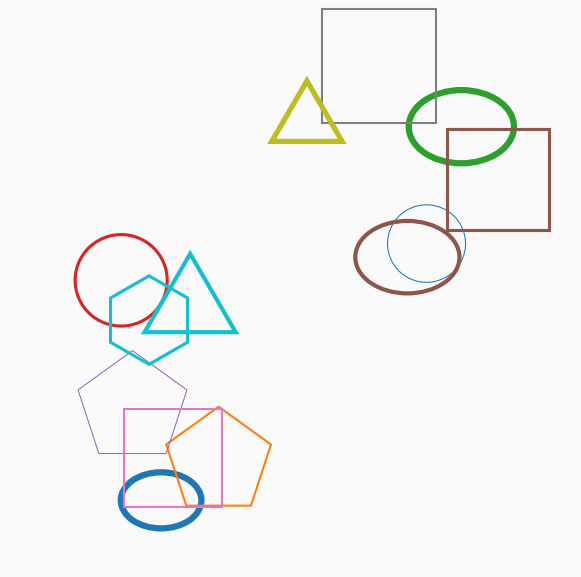[{"shape": "oval", "thickness": 3, "radius": 0.35, "center": [0.277, 0.133]}, {"shape": "circle", "thickness": 0.5, "radius": 0.34, "center": [0.734, 0.577]}, {"shape": "pentagon", "thickness": 1, "radius": 0.47, "center": [0.376, 0.2]}, {"shape": "oval", "thickness": 3, "radius": 0.45, "center": [0.794, 0.78]}, {"shape": "circle", "thickness": 1.5, "radius": 0.4, "center": [0.208, 0.514]}, {"shape": "pentagon", "thickness": 0.5, "radius": 0.49, "center": [0.228, 0.293]}, {"shape": "square", "thickness": 1.5, "radius": 0.44, "center": [0.856, 0.688]}, {"shape": "oval", "thickness": 2, "radius": 0.45, "center": [0.701, 0.554]}, {"shape": "square", "thickness": 1, "radius": 0.42, "center": [0.297, 0.206]}, {"shape": "square", "thickness": 1, "radius": 0.49, "center": [0.653, 0.885]}, {"shape": "triangle", "thickness": 2.5, "radius": 0.35, "center": [0.528, 0.789]}, {"shape": "hexagon", "thickness": 1.5, "radius": 0.38, "center": [0.256, 0.445]}, {"shape": "triangle", "thickness": 2, "radius": 0.45, "center": [0.327, 0.469]}]